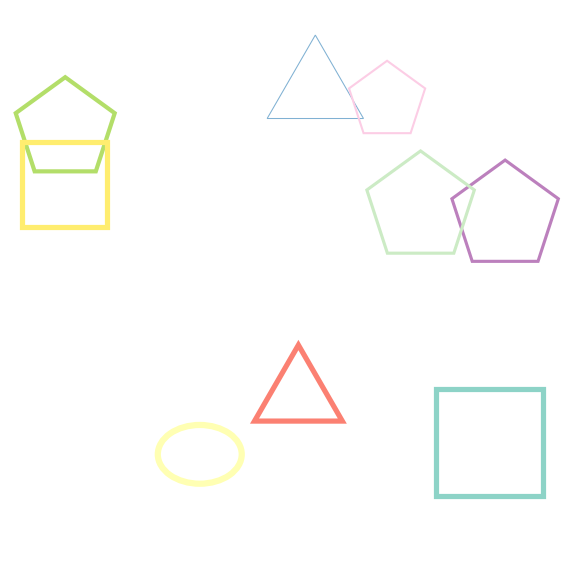[{"shape": "square", "thickness": 2.5, "radius": 0.46, "center": [0.847, 0.233]}, {"shape": "oval", "thickness": 3, "radius": 0.36, "center": [0.346, 0.212]}, {"shape": "triangle", "thickness": 2.5, "radius": 0.44, "center": [0.517, 0.314]}, {"shape": "triangle", "thickness": 0.5, "radius": 0.48, "center": [0.546, 0.842]}, {"shape": "pentagon", "thickness": 2, "radius": 0.45, "center": [0.113, 0.775]}, {"shape": "pentagon", "thickness": 1, "radius": 0.35, "center": [0.67, 0.825]}, {"shape": "pentagon", "thickness": 1.5, "radius": 0.48, "center": [0.875, 0.625]}, {"shape": "pentagon", "thickness": 1.5, "radius": 0.49, "center": [0.728, 0.64]}, {"shape": "square", "thickness": 2.5, "radius": 0.37, "center": [0.111, 0.68]}]